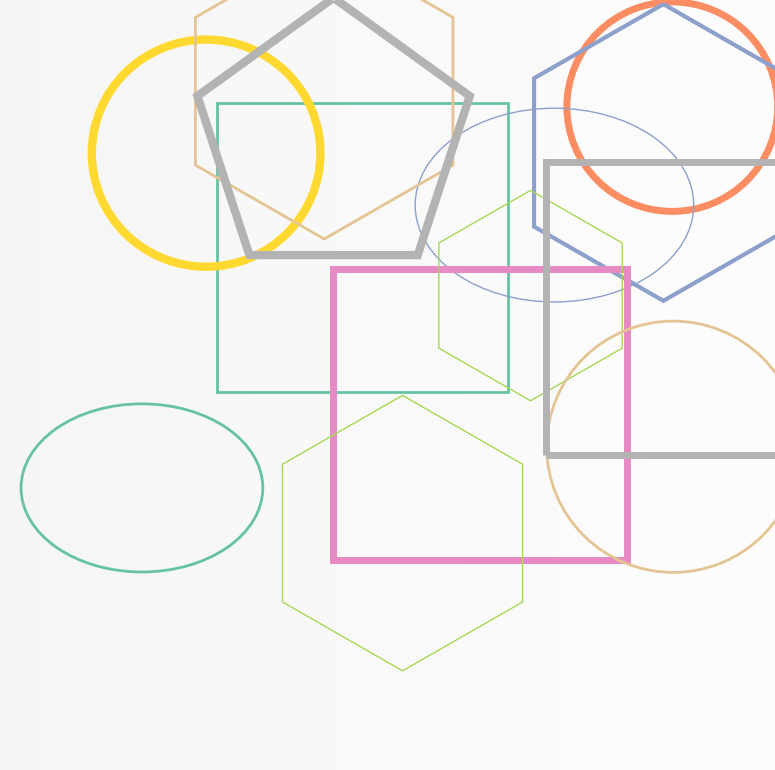[{"shape": "square", "thickness": 1, "radius": 0.94, "center": [0.468, 0.679]}, {"shape": "oval", "thickness": 1, "radius": 0.78, "center": [0.183, 0.366]}, {"shape": "circle", "thickness": 2.5, "radius": 0.68, "center": [0.867, 0.861]}, {"shape": "hexagon", "thickness": 1.5, "radius": 0.96, "center": [0.856, 0.802]}, {"shape": "oval", "thickness": 0.5, "radius": 0.9, "center": [0.715, 0.734]}, {"shape": "square", "thickness": 2.5, "radius": 0.95, "center": [0.619, 0.462]}, {"shape": "hexagon", "thickness": 0.5, "radius": 0.89, "center": [0.519, 0.308]}, {"shape": "hexagon", "thickness": 0.5, "radius": 0.68, "center": [0.685, 0.616]}, {"shape": "circle", "thickness": 3, "radius": 0.74, "center": [0.266, 0.801]}, {"shape": "hexagon", "thickness": 1, "radius": 0.96, "center": [0.418, 0.882]}, {"shape": "circle", "thickness": 1, "radius": 0.82, "center": [0.869, 0.42]}, {"shape": "square", "thickness": 2.5, "radius": 0.95, "center": [0.894, 0.599]}, {"shape": "pentagon", "thickness": 3, "radius": 0.92, "center": [0.43, 0.818]}]